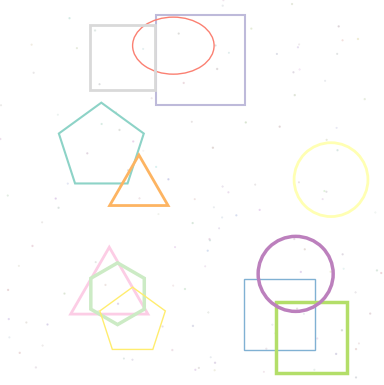[{"shape": "pentagon", "thickness": 1.5, "radius": 0.58, "center": [0.263, 0.617]}, {"shape": "circle", "thickness": 2, "radius": 0.48, "center": [0.86, 0.533]}, {"shape": "square", "thickness": 1.5, "radius": 0.58, "center": [0.521, 0.845]}, {"shape": "oval", "thickness": 1, "radius": 0.53, "center": [0.45, 0.881]}, {"shape": "square", "thickness": 1, "radius": 0.46, "center": [0.725, 0.182]}, {"shape": "triangle", "thickness": 2, "radius": 0.44, "center": [0.361, 0.51]}, {"shape": "square", "thickness": 2.5, "radius": 0.46, "center": [0.808, 0.124]}, {"shape": "triangle", "thickness": 2, "radius": 0.58, "center": [0.284, 0.242]}, {"shape": "square", "thickness": 2, "radius": 0.42, "center": [0.319, 0.85]}, {"shape": "circle", "thickness": 2.5, "radius": 0.49, "center": [0.768, 0.289]}, {"shape": "hexagon", "thickness": 2.5, "radius": 0.4, "center": [0.305, 0.237]}, {"shape": "pentagon", "thickness": 1, "radius": 0.45, "center": [0.344, 0.165]}]